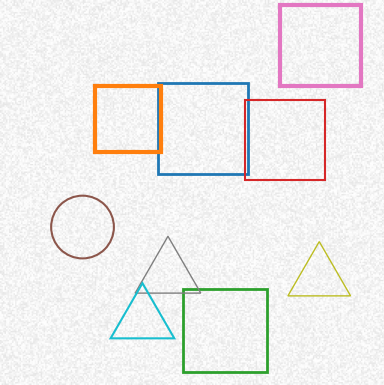[{"shape": "square", "thickness": 2, "radius": 0.59, "center": [0.527, 0.666]}, {"shape": "square", "thickness": 3, "radius": 0.43, "center": [0.332, 0.692]}, {"shape": "square", "thickness": 2, "radius": 0.54, "center": [0.584, 0.142]}, {"shape": "square", "thickness": 1.5, "radius": 0.52, "center": [0.739, 0.636]}, {"shape": "circle", "thickness": 1.5, "radius": 0.41, "center": [0.214, 0.41]}, {"shape": "square", "thickness": 3, "radius": 0.53, "center": [0.832, 0.883]}, {"shape": "triangle", "thickness": 1, "radius": 0.49, "center": [0.436, 0.288]}, {"shape": "triangle", "thickness": 1, "radius": 0.47, "center": [0.829, 0.278]}, {"shape": "triangle", "thickness": 1.5, "radius": 0.48, "center": [0.37, 0.169]}]